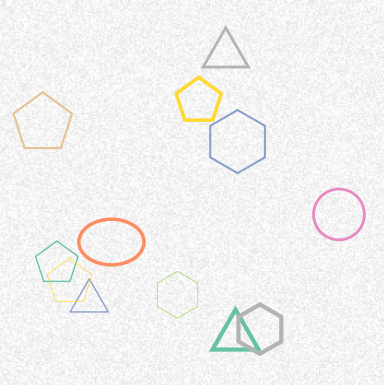[{"shape": "triangle", "thickness": 3, "radius": 0.35, "center": [0.612, 0.127]}, {"shape": "pentagon", "thickness": 1, "radius": 0.29, "center": [0.148, 0.316]}, {"shape": "oval", "thickness": 2.5, "radius": 0.42, "center": [0.289, 0.371]}, {"shape": "hexagon", "thickness": 1.5, "radius": 0.41, "center": [0.617, 0.632]}, {"shape": "triangle", "thickness": 1, "radius": 0.29, "center": [0.232, 0.218]}, {"shape": "circle", "thickness": 2, "radius": 0.33, "center": [0.88, 0.443]}, {"shape": "hexagon", "thickness": 0.5, "radius": 0.3, "center": [0.461, 0.234]}, {"shape": "pentagon", "thickness": 0.5, "radius": 0.31, "center": [0.181, 0.267]}, {"shape": "pentagon", "thickness": 2.5, "radius": 0.31, "center": [0.516, 0.738]}, {"shape": "pentagon", "thickness": 1.5, "radius": 0.4, "center": [0.111, 0.68]}, {"shape": "triangle", "thickness": 2, "radius": 0.34, "center": [0.586, 0.86]}, {"shape": "hexagon", "thickness": 3, "radius": 0.32, "center": [0.675, 0.145]}]